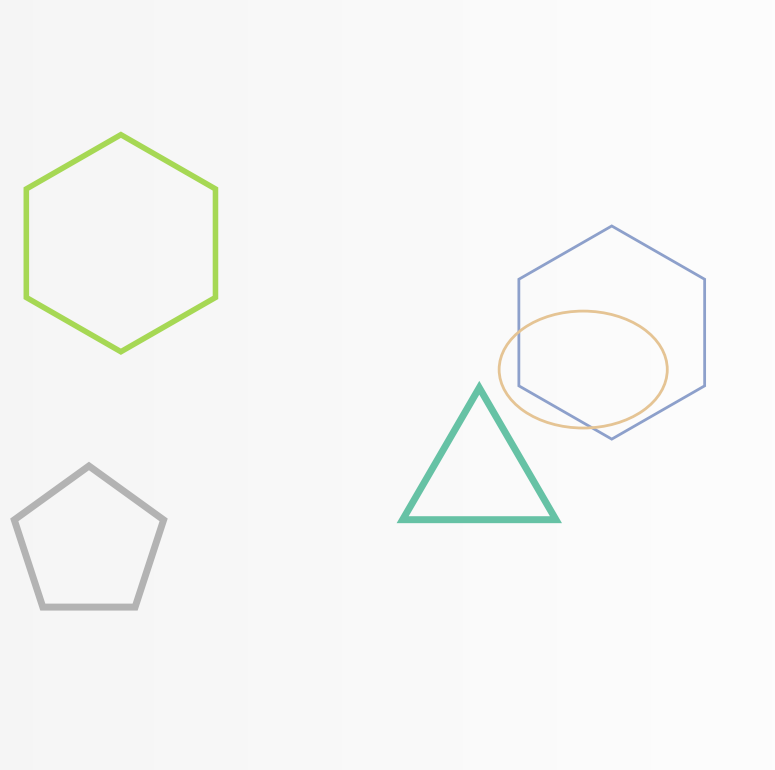[{"shape": "triangle", "thickness": 2.5, "radius": 0.57, "center": [0.618, 0.382]}, {"shape": "hexagon", "thickness": 1, "radius": 0.69, "center": [0.789, 0.568]}, {"shape": "hexagon", "thickness": 2, "radius": 0.7, "center": [0.156, 0.684]}, {"shape": "oval", "thickness": 1, "radius": 0.54, "center": [0.753, 0.52]}, {"shape": "pentagon", "thickness": 2.5, "radius": 0.51, "center": [0.115, 0.294]}]